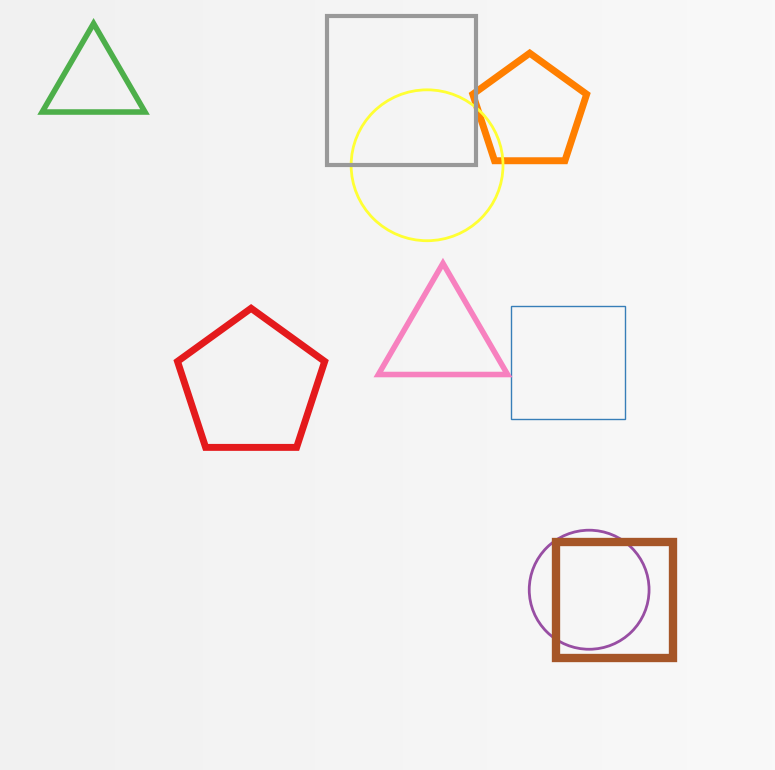[{"shape": "pentagon", "thickness": 2.5, "radius": 0.5, "center": [0.324, 0.5]}, {"shape": "square", "thickness": 0.5, "radius": 0.37, "center": [0.733, 0.529]}, {"shape": "triangle", "thickness": 2, "radius": 0.38, "center": [0.121, 0.893]}, {"shape": "circle", "thickness": 1, "radius": 0.39, "center": [0.76, 0.234]}, {"shape": "pentagon", "thickness": 2.5, "radius": 0.39, "center": [0.684, 0.854]}, {"shape": "circle", "thickness": 1, "radius": 0.49, "center": [0.551, 0.785]}, {"shape": "square", "thickness": 3, "radius": 0.37, "center": [0.793, 0.221]}, {"shape": "triangle", "thickness": 2, "radius": 0.48, "center": [0.572, 0.562]}, {"shape": "square", "thickness": 1.5, "radius": 0.48, "center": [0.518, 0.882]}]